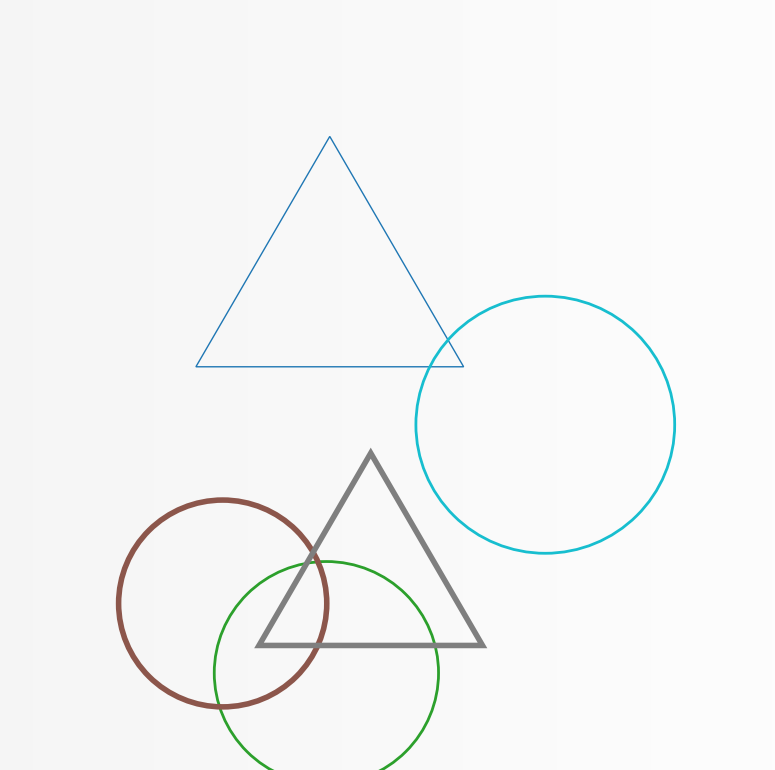[{"shape": "triangle", "thickness": 0.5, "radius": 1.0, "center": [0.426, 0.623]}, {"shape": "circle", "thickness": 1, "radius": 0.72, "center": [0.421, 0.126]}, {"shape": "circle", "thickness": 2, "radius": 0.67, "center": [0.287, 0.216]}, {"shape": "triangle", "thickness": 2, "radius": 0.83, "center": [0.478, 0.245]}, {"shape": "circle", "thickness": 1, "radius": 0.83, "center": [0.704, 0.448]}]